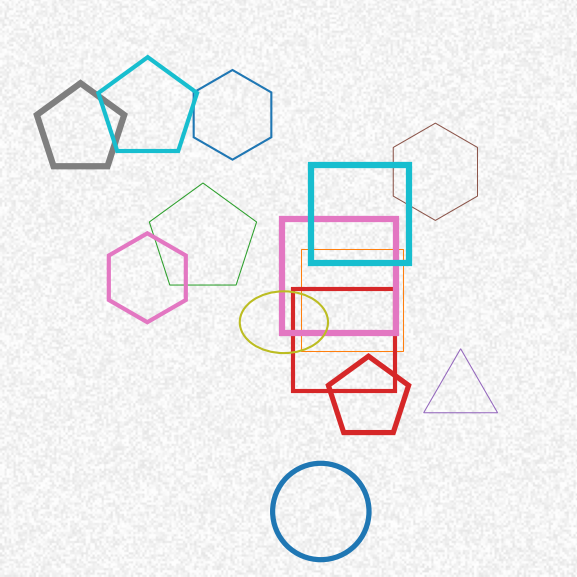[{"shape": "circle", "thickness": 2.5, "radius": 0.42, "center": [0.556, 0.113]}, {"shape": "hexagon", "thickness": 1, "radius": 0.39, "center": [0.403, 0.8]}, {"shape": "square", "thickness": 0.5, "radius": 0.44, "center": [0.609, 0.48]}, {"shape": "pentagon", "thickness": 0.5, "radius": 0.49, "center": [0.351, 0.585]}, {"shape": "square", "thickness": 2, "radius": 0.44, "center": [0.596, 0.411]}, {"shape": "pentagon", "thickness": 2.5, "radius": 0.37, "center": [0.638, 0.309]}, {"shape": "triangle", "thickness": 0.5, "radius": 0.37, "center": [0.798, 0.321]}, {"shape": "hexagon", "thickness": 0.5, "radius": 0.42, "center": [0.754, 0.702]}, {"shape": "hexagon", "thickness": 2, "radius": 0.38, "center": [0.255, 0.518]}, {"shape": "square", "thickness": 3, "radius": 0.49, "center": [0.587, 0.522]}, {"shape": "pentagon", "thickness": 3, "radius": 0.4, "center": [0.139, 0.776]}, {"shape": "oval", "thickness": 1, "radius": 0.38, "center": [0.492, 0.441]}, {"shape": "square", "thickness": 3, "radius": 0.42, "center": [0.624, 0.629]}, {"shape": "pentagon", "thickness": 2, "radius": 0.45, "center": [0.256, 0.81]}]